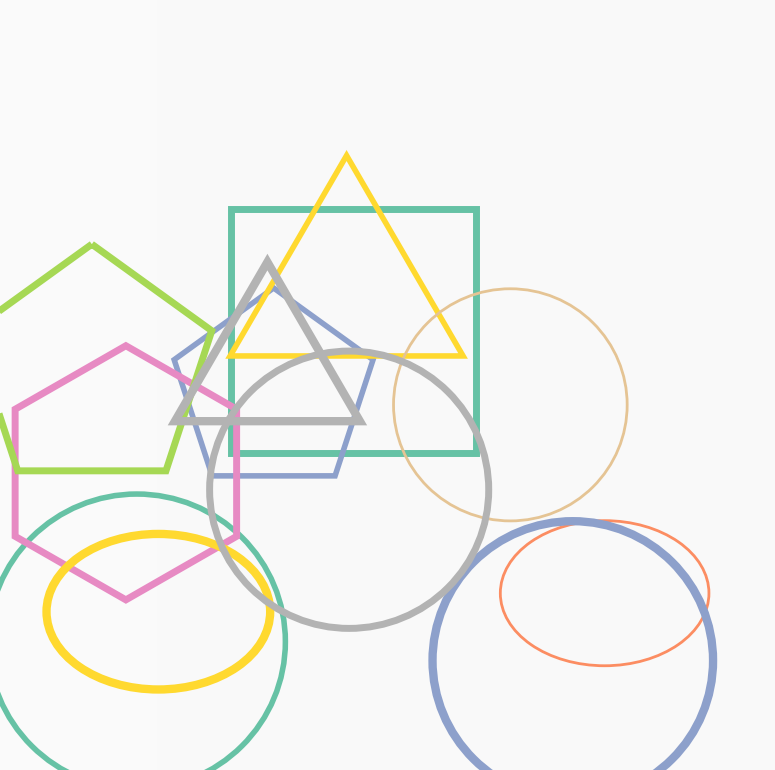[{"shape": "square", "thickness": 2.5, "radius": 0.79, "center": [0.456, 0.571]}, {"shape": "circle", "thickness": 2, "radius": 0.96, "center": [0.177, 0.167]}, {"shape": "oval", "thickness": 1, "radius": 0.67, "center": [0.78, 0.23]}, {"shape": "pentagon", "thickness": 2, "radius": 0.67, "center": [0.353, 0.491]}, {"shape": "circle", "thickness": 3, "radius": 0.9, "center": [0.739, 0.142]}, {"shape": "hexagon", "thickness": 2.5, "radius": 0.83, "center": [0.162, 0.386]}, {"shape": "pentagon", "thickness": 2.5, "radius": 0.81, "center": [0.119, 0.52]}, {"shape": "oval", "thickness": 3, "radius": 0.72, "center": [0.204, 0.206]}, {"shape": "triangle", "thickness": 2, "radius": 0.87, "center": [0.447, 0.624]}, {"shape": "circle", "thickness": 1, "radius": 0.75, "center": [0.659, 0.474]}, {"shape": "circle", "thickness": 2.5, "radius": 0.9, "center": [0.451, 0.364]}, {"shape": "triangle", "thickness": 3, "radius": 0.69, "center": [0.345, 0.522]}]